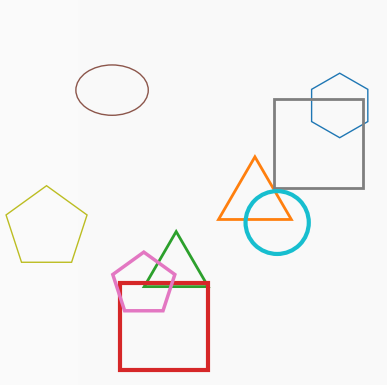[{"shape": "hexagon", "thickness": 1, "radius": 0.42, "center": [0.877, 0.726]}, {"shape": "triangle", "thickness": 2, "radius": 0.54, "center": [0.658, 0.484]}, {"shape": "triangle", "thickness": 2, "radius": 0.48, "center": [0.455, 0.303]}, {"shape": "square", "thickness": 3, "radius": 0.56, "center": [0.423, 0.152]}, {"shape": "oval", "thickness": 1, "radius": 0.47, "center": [0.289, 0.766]}, {"shape": "pentagon", "thickness": 2.5, "radius": 0.42, "center": [0.371, 0.261]}, {"shape": "square", "thickness": 2, "radius": 0.58, "center": [0.822, 0.627]}, {"shape": "pentagon", "thickness": 1, "radius": 0.55, "center": [0.12, 0.408]}, {"shape": "circle", "thickness": 3, "radius": 0.41, "center": [0.715, 0.422]}]